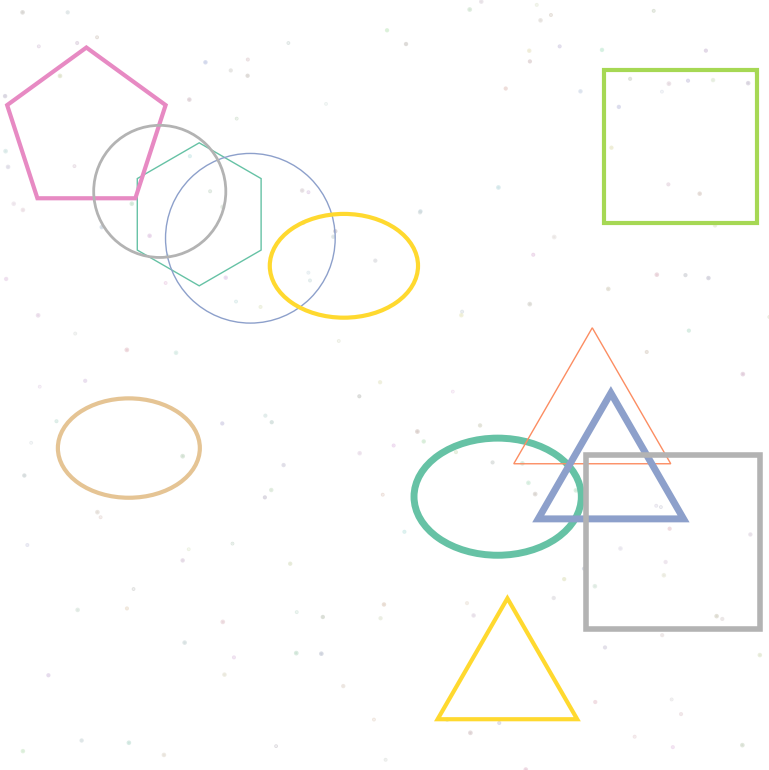[{"shape": "hexagon", "thickness": 0.5, "radius": 0.46, "center": [0.259, 0.722]}, {"shape": "oval", "thickness": 2.5, "radius": 0.54, "center": [0.646, 0.355]}, {"shape": "triangle", "thickness": 0.5, "radius": 0.59, "center": [0.769, 0.457]}, {"shape": "triangle", "thickness": 2.5, "radius": 0.54, "center": [0.793, 0.381]}, {"shape": "circle", "thickness": 0.5, "radius": 0.55, "center": [0.325, 0.691]}, {"shape": "pentagon", "thickness": 1.5, "radius": 0.54, "center": [0.112, 0.83]}, {"shape": "square", "thickness": 1.5, "radius": 0.5, "center": [0.883, 0.81]}, {"shape": "triangle", "thickness": 1.5, "radius": 0.52, "center": [0.659, 0.118]}, {"shape": "oval", "thickness": 1.5, "radius": 0.48, "center": [0.447, 0.655]}, {"shape": "oval", "thickness": 1.5, "radius": 0.46, "center": [0.167, 0.418]}, {"shape": "square", "thickness": 2, "radius": 0.57, "center": [0.873, 0.296]}, {"shape": "circle", "thickness": 1, "radius": 0.43, "center": [0.207, 0.751]}]